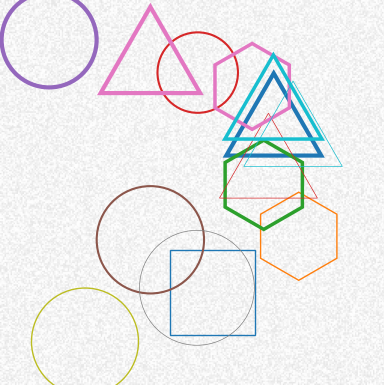[{"shape": "square", "thickness": 1, "radius": 0.55, "center": [0.552, 0.24]}, {"shape": "triangle", "thickness": 3, "radius": 0.71, "center": [0.711, 0.667]}, {"shape": "hexagon", "thickness": 1, "radius": 0.57, "center": [0.776, 0.386]}, {"shape": "hexagon", "thickness": 2.5, "radius": 0.58, "center": [0.685, 0.52]}, {"shape": "triangle", "thickness": 0.5, "radius": 0.73, "center": [0.697, 0.559]}, {"shape": "circle", "thickness": 1.5, "radius": 0.52, "center": [0.514, 0.811]}, {"shape": "circle", "thickness": 3, "radius": 0.62, "center": [0.128, 0.896]}, {"shape": "circle", "thickness": 1.5, "radius": 0.7, "center": [0.391, 0.377]}, {"shape": "triangle", "thickness": 3, "radius": 0.75, "center": [0.391, 0.833]}, {"shape": "hexagon", "thickness": 2.5, "radius": 0.56, "center": [0.655, 0.776]}, {"shape": "circle", "thickness": 0.5, "radius": 0.75, "center": [0.511, 0.252]}, {"shape": "circle", "thickness": 1, "radius": 0.69, "center": [0.221, 0.113]}, {"shape": "triangle", "thickness": 0.5, "radius": 0.74, "center": [0.761, 0.641]}, {"shape": "triangle", "thickness": 2.5, "radius": 0.73, "center": [0.71, 0.712]}]